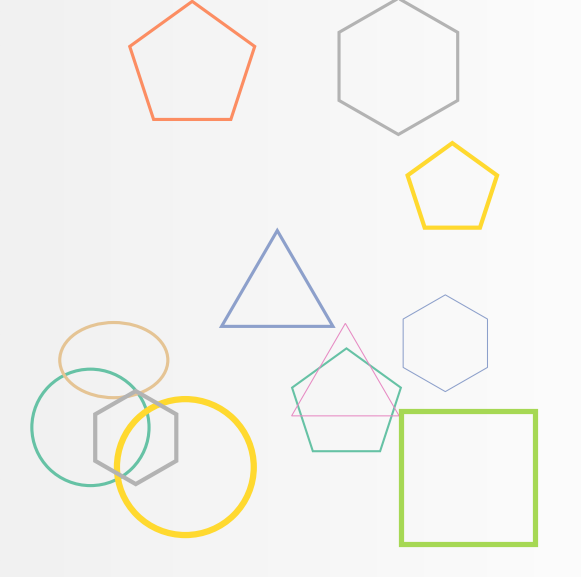[{"shape": "pentagon", "thickness": 1, "radius": 0.49, "center": [0.596, 0.297]}, {"shape": "circle", "thickness": 1.5, "radius": 0.5, "center": [0.156, 0.259]}, {"shape": "pentagon", "thickness": 1.5, "radius": 0.57, "center": [0.331, 0.884]}, {"shape": "triangle", "thickness": 1.5, "radius": 0.55, "center": [0.477, 0.489]}, {"shape": "hexagon", "thickness": 0.5, "radius": 0.42, "center": [0.766, 0.405]}, {"shape": "triangle", "thickness": 0.5, "radius": 0.53, "center": [0.594, 0.332]}, {"shape": "square", "thickness": 2.5, "radius": 0.57, "center": [0.805, 0.173]}, {"shape": "circle", "thickness": 3, "radius": 0.59, "center": [0.319, 0.19]}, {"shape": "pentagon", "thickness": 2, "radius": 0.4, "center": [0.778, 0.67]}, {"shape": "oval", "thickness": 1.5, "radius": 0.46, "center": [0.196, 0.376]}, {"shape": "hexagon", "thickness": 1.5, "radius": 0.59, "center": [0.685, 0.884]}, {"shape": "hexagon", "thickness": 2, "radius": 0.4, "center": [0.234, 0.241]}]